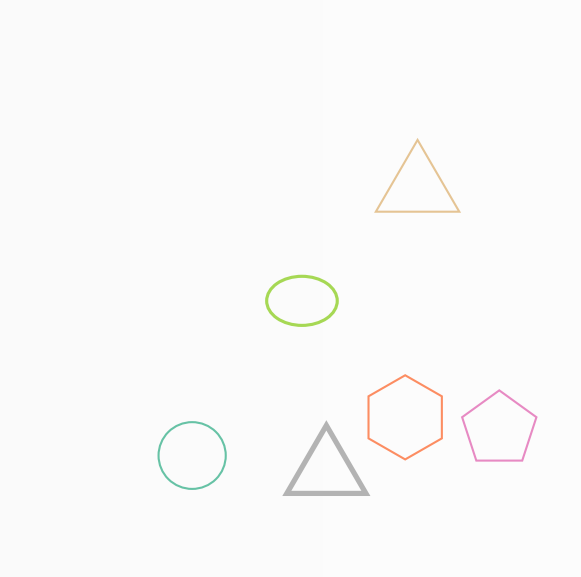[{"shape": "circle", "thickness": 1, "radius": 0.29, "center": [0.331, 0.21]}, {"shape": "hexagon", "thickness": 1, "radius": 0.36, "center": [0.697, 0.276]}, {"shape": "pentagon", "thickness": 1, "radius": 0.34, "center": [0.859, 0.256]}, {"shape": "oval", "thickness": 1.5, "radius": 0.3, "center": [0.52, 0.478]}, {"shape": "triangle", "thickness": 1, "radius": 0.41, "center": [0.718, 0.674]}, {"shape": "triangle", "thickness": 2.5, "radius": 0.39, "center": [0.561, 0.184]}]